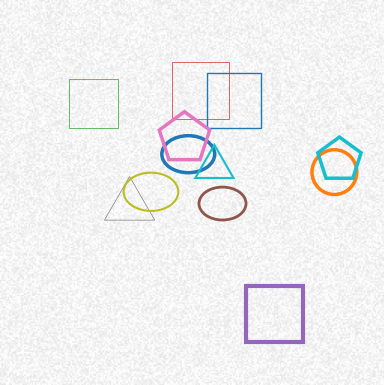[{"shape": "oval", "thickness": 2.5, "radius": 0.34, "center": [0.489, 0.6]}, {"shape": "square", "thickness": 1, "radius": 0.36, "center": [0.608, 0.739]}, {"shape": "circle", "thickness": 2.5, "radius": 0.29, "center": [0.869, 0.553]}, {"shape": "square", "thickness": 0.5, "radius": 0.32, "center": [0.243, 0.731]}, {"shape": "square", "thickness": 0.5, "radius": 0.37, "center": [0.521, 0.764]}, {"shape": "square", "thickness": 3, "radius": 0.37, "center": [0.713, 0.184]}, {"shape": "oval", "thickness": 2, "radius": 0.31, "center": [0.578, 0.471]}, {"shape": "pentagon", "thickness": 2.5, "radius": 0.34, "center": [0.479, 0.641]}, {"shape": "triangle", "thickness": 0.5, "radius": 0.38, "center": [0.337, 0.466]}, {"shape": "oval", "thickness": 1.5, "radius": 0.36, "center": [0.392, 0.502]}, {"shape": "pentagon", "thickness": 2.5, "radius": 0.3, "center": [0.882, 0.585]}, {"shape": "triangle", "thickness": 1.5, "radius": 0.29, "center": [0.557, 0.566]}]